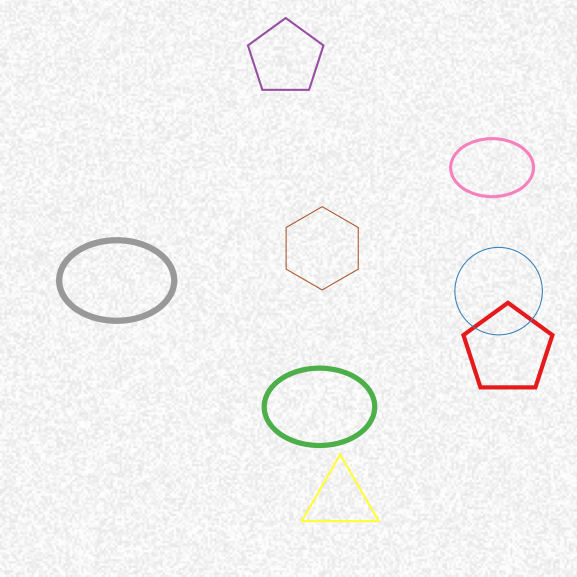[{"shape": "pentagon", "thickness": 2, "radius": 0.4, "center": [0.88, 0.394]}, {"shape": "circle", "thickness": 0.5, "radius": 0.38, "center": [0.863, 0.495]}, {"shape": "oval", "thickness": 2.5, "radius": 0.48, "center": [0.553, 0.295]}, {"shape": "pentagon", "thickness": 1, "radius": 0.34, "center": [0.495, 0.899]}, {"shape": "triangle", "thickness": 1, "radius": 0.38, "center": [0.589, 0.135]}, {"shape": "hexagon", "thickness": 0.5, "radius": 0.36, "center": [0.558, 0.569]}, {"shape": "oval", "thickness": 1.5, "radius": 0.36, "center": [0.852, 0.709]}, {"shape": "oval", "thickness": 3, "radius": 0.5, "center": [0.202, 0.513]}]